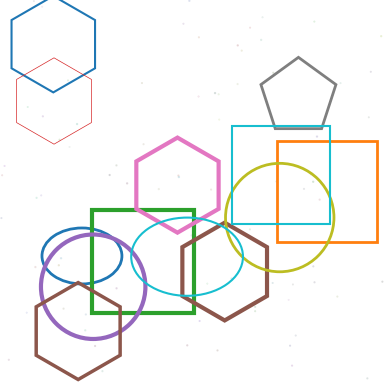[{"shape": "oval", "thickness": 2, "radius": 0.52, "center": [0.213, 0.335]}, {"shape": "hexagon", "thickness": 1.5, "radius": 0.63, "center": [0.138, 0.885]}, {"shape": "square", "thickness": 2, "radius": 0.65, "center": [0.849, 0.502]}, {"shape": "square", "thickness": 3, "radius": 0.66, "center": [0.37, 0.321]}, {"shape": "hexagon", "thickness": 0.5, "radius": 0.56, "center": [0.14, 0.738]}, {"shape": "circle", "thickness": 3, "radius": 0.68, "center": [0.242, 0.255]}, {"shape": "hexagon", "thickness": 2.5, "radius": 0.63, "center": [0.203, 0.14]}, {"shape": "hexagon", "thickness": 3, "radius": 0.63, "center": [0.584, 0.295]}, {"shape": "hexagon", "thickness": 3, "radius": 0.62, "center": [0.461, 0.519]}, {"shape": "pentagon", "thickness": 2, "radius": 0.51, "center": [0.775, 0.749]}, {"shape": "circle", "thickness": 2, "radius": 0.7, "center": [0.727, 0.435]}, {"shape": "oval", "thickness": 1.5, "radius": 0.73, "center": [0.486, 0.333]}, {"shape": "square", "thickness": 1.5, "radius": 0.64, "center": [0.73, 0.546]}]